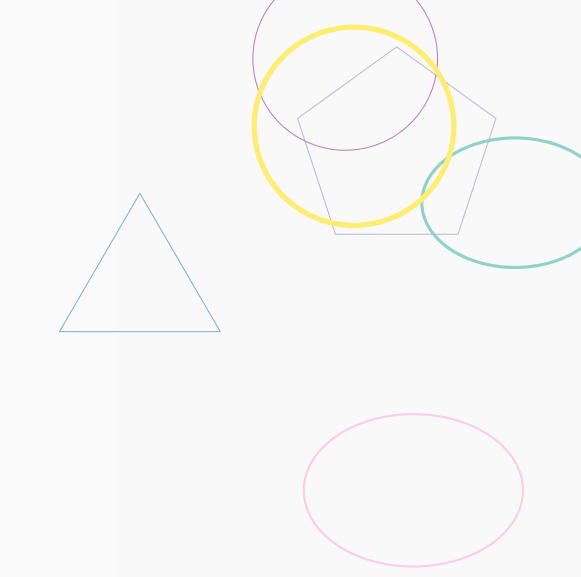[{"shape": "oval", "thickness": 1.5, "radius": 0.8, "center": [0.886, 0.648]}, {"shape": "pentagon", "thickness": 0.5, "radius": 0.9, "center": [0.683, 0.739]}, {"shape": "triangle", "thickness": 0.5, "radius": 0.8, "center": [0.241, 0.505]}, {"shape": "oval", "thickness": 1, "radius": 0.94, "center": [0.711, 0.15]}, {"shape": "circle", "thickness": 0.5, "radius": 0.79, "center": [0.594, 0.898]}, {"shape": "circle", "thickness": 2.5, "radius": 0.86, "center": [0.609, 0.781]}]